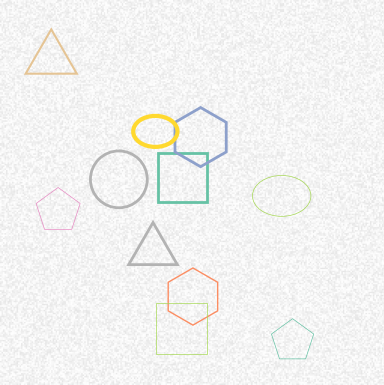[{"shape": "square", "thickness": 2, "radius": 0.32, "center": [0.474, 0.539]}, {"shape": "pentagon", "thickness": 0.5, "radius": 0.29, "center": [0.76, 0.115]}, {"shape": "hexagon", "thickness": 1, "radius": 0.37, "center": [0.501, 0.23]}, {"shape": "hexagon", "thickness": 2, "radius": 0.38, "center": [0.521, 0.644]}, {"shape": "pentagon", "thickness": 0.5, "radius": 0.3, "center": [0.151, 0.453]}, {"shape": "oval", "thickness": 0.5, "radius": 0.38, "center": [0.732, 0.491]}, {"shape": "square", "thickness": 0.5, "radius": 0.33, "center": [0.472, 0.147]}, {"shape": "oval", "thickness": 3, "radius": 0.29, "center": [0.404, 0.659]}, {"shape": "triangle", "thickness": 1.5, "radius": 0.38, "center": [0.133, 0.847]}, {"shape": "circle", "thickness": 2, "radius": 0.37, "center": [0.309, 0.534]}, {"shape": "triangle", "thickness": 2, "radius": 0.36, "center": [0.397, 0.349]}]